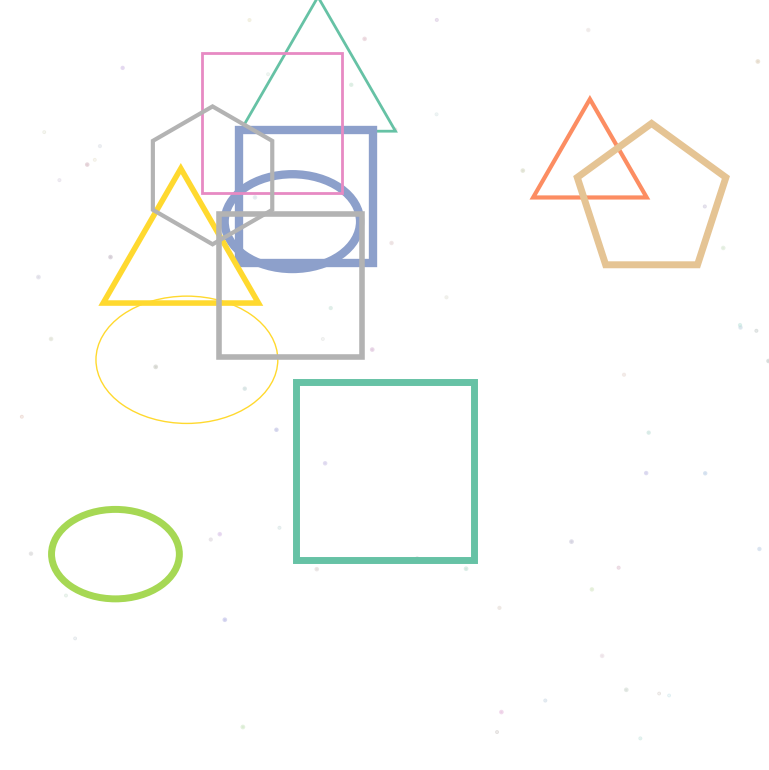[{"shape": "triangle", "thickness": 1, "radius": 0.58, "center": [0.413, 0.888]}, {"shape": "square", "thickness": 2.5, "radius": 0.58, "center": [0.5, 0.388]}, {"shape": "triangle", "thickness": 1.5, "radius": 0.43, "center": [0.766, 0.786]}, {"shape": "oval", "thickness": 3, "radius": 0.44, "center": [0.38, 0.712]}, {"shape": "square", "thickness": 3, "radius": 0.43, "center": [0.398, 0.745]}, {"shape": "square", "thickness": 1, "radius": 0.45, "center": [0.353, 0.84]}, {"shape": "oval", "thickness": 2.5, "radius": 0.41, "center": [0.15, 0.28]}, {"shape": "oval", "thickness": 0.5, "radius": 0.59, "center": [0.243, 0.533]}, {"shape": "triangle", "thickness": 2, "radius": 0.58, "center": [0.235, 0.665]}, {"shape": "pentagon", "thickness": 2.5, "radius": 0.51, "center": [0.846, 0.738]}, {"shape": "hexagon", "thickness": 1.5, "radius": 0.45, "center": [0.276, 0.772]}, {"shape": "square", "thickness": 2, "radius": 0.46, "center": [0.377, 0.629]}]